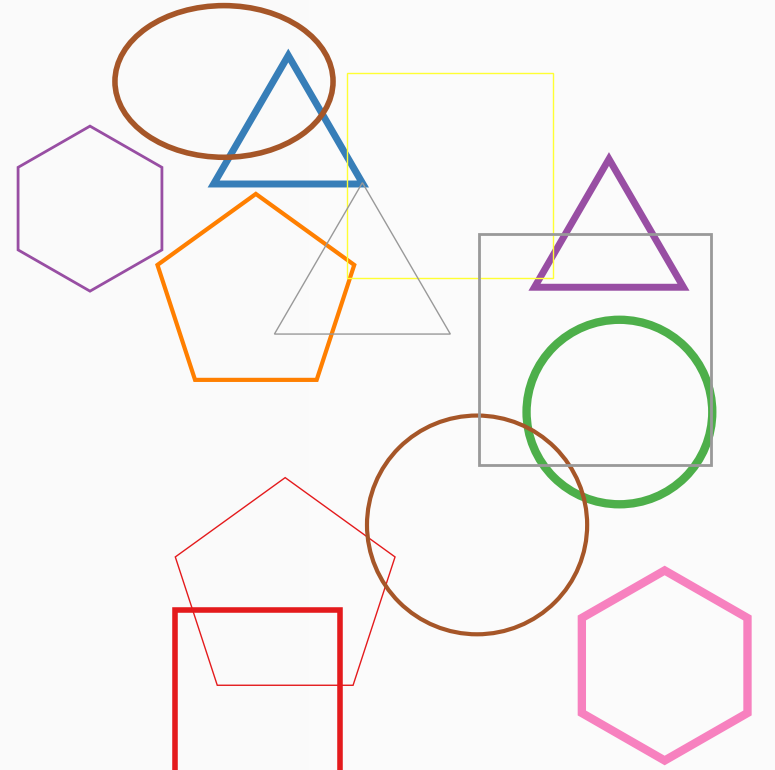[{"shape": "square", "thickness": 2, "radius": 0.53, "center": [0.332, 0.102]}, {"shape": "pentagon", "thickness": 0.5, "radius": 0.75, "center": [0.368, 0.231]}, {"shape": "triangle", "thickness": 2.5, "radius": 0.56, "center": [0.372, 0.817]}, {"shape": "circle", "thickness": 3, "radius": 0.6, "center": [0.799, 0.465]}, {"shape": "hexagon", "thickness": 1, "radius": 0.54, "center": [0.116, 0.729]}, {"shape": "triangle", "thickness": 2.5, "radius": 0.56, "center": [0.786, 0.682]}, {"shape": "pentagon", "thickness": 1.5, "radius": 0.67, "center": [0.33, 0.615]}, {"shape": "square", "thickness": 0.5, "radius": 0.66, "center": [0.581, 0.772]}, {"shape": "oval", "thickness": 2, "radius": 0.7, "center": [0.289, 0.894]}, {"shape": "circle", "thickness": 1.5, "radius": 0.71, "center": [0.616, 0.318]}, {"shape": "hexagon", "thickness": 3, "radius": 0.62, "center": [0.858, 0.136]}, {"shape": "triangle", "thickness": 0.5, "radius": 0.66, "center": [0.468, 0.632]}, {"shape": "square", "thickness": 1, "radius": 0.75, "center": [0.768, 0.546]}]